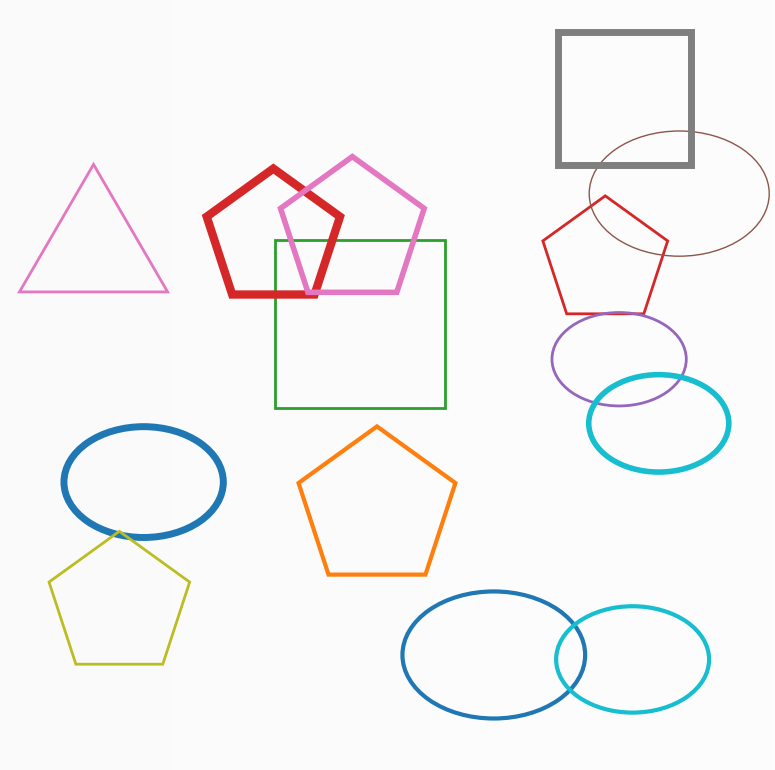[{"shape": "oval", "thickness": 2.5, "radius": 0.51, "center": [0.185, 0.374]}, {"shape": "oval", "thickness": 1.5, "radius": 0.59, "center": [0.637, 0.149]}, {"shape": "pentagon", "thickness": 1.5, "radius": 0.53, "center": [0.486, 0.34]}, {"shape": "square", "thickness": 1, "radius": 0.55, "center": [0.465, 0.579]}, {"shape": "pentagon", "thickness": 3, "radius": 0.45, "center": [0.353, 0.691]}, {"shape": "pentagon", "thickness": 1, "radius": 0.42, "center": [0.781, 0.661]}, {"shape": "oval", "thickness": 1, "radius": 0.43, "center": [0.799, 0.533]}, {"shape": "oval", "thickness": 0.5, "radius": 0.58, "center": [0.876, 0.749]}, {"shape": "triangle", "thickness": 1, "radius": 0.55, "center": [0.121, 0.676]}, {"shape": "pentagon", "thickness": 2, "radius": 0.49, "center": [0.455, 0.699]}, {"shape": "square", "thickness": 2.5, "radius": 0.43, "center": [0.806, 0.873]}, {"shape": "pentagon", "thickness": 1, "radius": 0.48, "center": [0.154, 0.215]}, {"shape": "oval", "thickness": 1.5, "radius": 0.49, "center": [0.816, 0.144]}, {"shape": "oval", "thickness": 2, "radius": 0.45, "center": [0.85, 0.45]}]